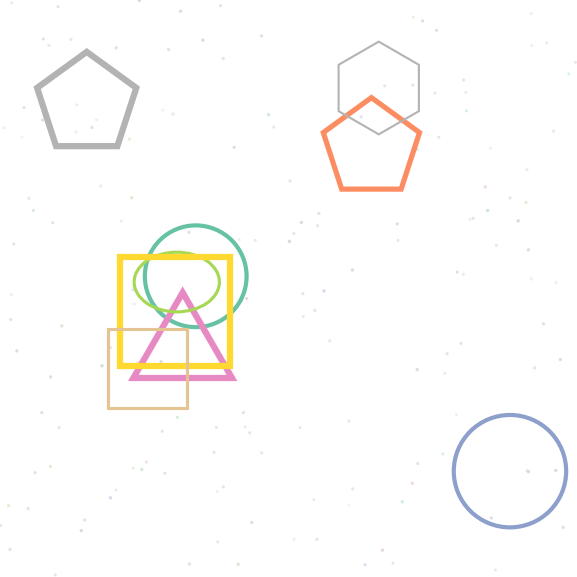[{"shape": "circle", "thickness": 2, "radius": 0.44, "center": [0.339, 0.521]}, {"shape": "pentagon", "thickness": 2.5, "radius": 0.44, "center": [0.643, 0.743]}, {"shape": "circle", "thickness": 2, "radius": 0.49, "center": [0.883, 0.183]}, {"shape": "triangle", "thickness": 3, "radius": 0.49, "center": [0.316, 0.394]}, {"shape": "oval", "thickness": 1.5, "radius": 0.37, "center": [0.306, 0.511]}, {"shape": "square", "thickness": 3, "radius": 0.47, "center": [0.303, 0.46]}, {"shape": "square", "thickness": 1.5, "radius": 0.34, "center": [0.256, 0.362]}, {"shape": "hexagon", "thickness": 1, "radius": 0.4, "center": [0.656, 0.847]}, {"shape": "pentagon", "thickness": 3, "radius": 0.45, "center": [0.15, 0.819]}]